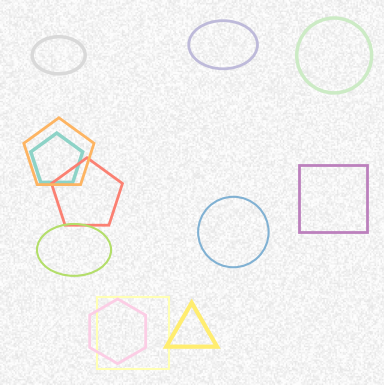[{"shape": "pentagon", "thickness": 2.5, "radius": 0.35, "center": [0.147, 0.584]}, {"shape": "square", "thickness": 1.5, "radius": 0.47, "center": [0.345, 0.135]}, {"shape": "oval", "thickness": 2, "radius": 0.45, "center": [0.579, 0.884]}, {"shape": "pentagon", "thickness": 2, "radius": 0.48, "center": [0.226, 0.493]}, {"shape": "circle", "thickness": 1.5, "radius": 0.46, "center": [0.606, 0.397]}, {"shape": "pentagon", "thickness": 2, "radius": 0.48, "center": [0.153, 0.598]}, {"shape": "oval", "thickness": 1.5, "radius": 0.48, "center": [0.192, 0.351]}, {"shape": "hexagon", "thickness": 2, "radius": 0.42, "center": [0.306, 0.139]}, {"shape": "oval", "thickness": 2.5, "radius": 0.34, "center": [0.152, 0.856]}, {"shape": "square", "thickness": 2, "radius": 0.44, "center": [0.865, 0.484]}, {"shape": "circle", "thickness": 2.5, "radius": 0.49, "center": [0.868, 0.856]}, {"shape": "triangle", "thickness": 3, "radius": 0.38, "center": [0.498, 0.138]}]